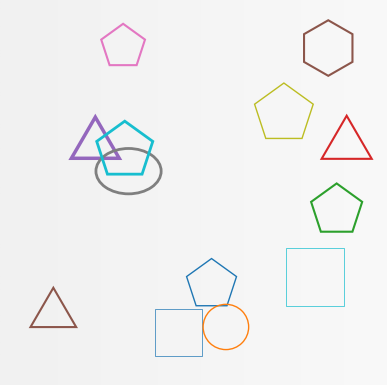[{"shape": "pentagon", "thickness": 1, "radius": 0.34, "center": [0.546, 0.261]}, {"shape": "square", "thickness": 0.5, "radius": 0.31, "center": [0.46, 0.136]}, {"shape": "circle", "thickness": 1, "radius": 0.29, "center": [0.583, 0.151]}, {"shape": "pentagon", "thickness": 1.5, "radius": 0.35, "center": [0.869, 0.454]}, {"shape": "triangle", "thickness": 1.5, "radius": 0.37, "center": [0.895, 0.625]}, {"shape": "triangle", "thickness": 2.5, "radius": 0.36, "center": [0.246, 0.625]}, {"shape": "hexagon", "thickness": 1.5, "radius": 0.36, "center": [0.847, 0.875]}, {"shape": "triangle", "thickness": 1.5, "radius": 0.34, "center": [0.138, 0.184]}, {"shape": "pentagon", "thickness": 1.5, "radius": 0.3, "center": [0.318, 0.879]}, {"shape": "oval", "thickness": 2, "radius": 0.42, "center": [0.332, 0.555]}, {"shape": "pentagon", "thickness": 1, "radius": 0.4, "center": [0.733, 0.705]}, {"shape": "pentagon", "thickness": 2, "radius": 0.38, "center": [0.322, 0.609]}, {"shape": "square", "thickness": 0.5, "radius": 0.38, "center": [0.813, 0.28]}]